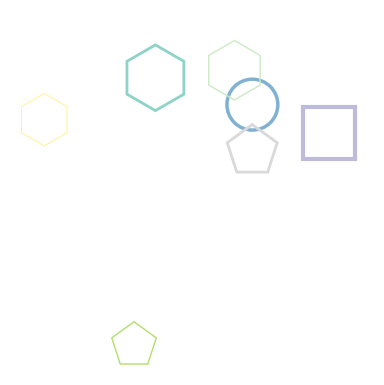[{"shape": "hexagon", "thickness": 2, "radius": 0.43, "center": [0.404, 0.798]}, {"shape": "square", "thickness": 3, "radius": 0.34, "center": [0.854, 0.654]}, {"shape": "circle", "thickness": 2.5, "radius": 0.33, "center": [0.656, 0.728]}, {"shape": "pentagon", "thickness": 1, "radius": 0.3, "center": [0.348, 0.104]}, {"shape": "pentagon", "thickness": 2, "radius": 0.34, "center": [0.655, 0.608]}, {"shape": "hexagon", "thickness": 1, "radius": 0.39, "center": [0.609, 0.818]}, {"shape": "hexagon", "thickness": 0.5, "radius": 0.34, "center": [0.115, 0.689]}]